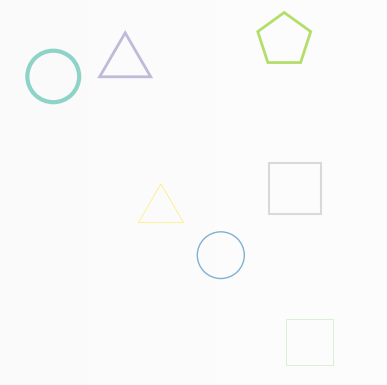[{"shape": "circle", "thickness": 3, "radius": 0.33, "center": [0.137, 0.801]}, {"shape": "triangle", "thickness": 2, "radius": 0.38, "center": [0.323, 0.839]}, {"shape": "circle", "thickness": 1, "radius": 0.3, "center": [0.57, 0.337]}, {"shape": "pentagon", "thickness": 2, "radius": 0.36, "center": [0.733, 0.896]}, {"shape": "square", "thickness": 1.5, "radius": 0.34, "center": [0.761, 0.51]}, {"shape": "square", "thickness": 0.5, "radius": 0.3, "center": [0.799, 0.111]}, {"shape": "triangle", "thickness": 0.5, "radius": 0.34, "center": [0.415, 0.455]}]